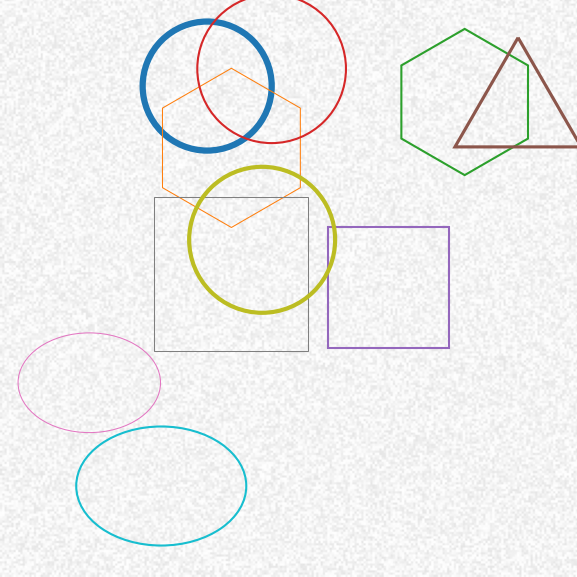[{"shape": "circle", "thickness": 3, "radius": 0.56, "center": [0.359, 0.85]}, {"shape": "hexagon", "thickness": 0.5, "radius": 0.69, "center": [0.401, 0.743]}, {"shape": "hexagon", "thickness": 1, "radius": 0.63, "center": [0.805, 0.823]}, {"shape": "circle", "thickness": 1, "radius": 0.64, "center": [0.47, 0.88]}, {"shape": "square", "thickness": 1, "radius": 0.52, "center": [0.673, 0.502]}, {"shape": "triangle", "thickness": 1.5, "radius": 0.63, "center": [0.897, 0.808]}, {"shape": "oval", "thickness": 0.5, "radius": 0.62, "center": [0.155, 0.336]}, {"shape": "square", "thickness": 0.5, "radius": 0.67, "center": [0.4, 0.525]}, {"shape": "circle", "thickness": 2, "radius": 0.63, "center": [0.454, 0.584]}, {"shape": "oval", "thickness": 1, "radius": 0.74, "center": [0.279, 0.158]}]